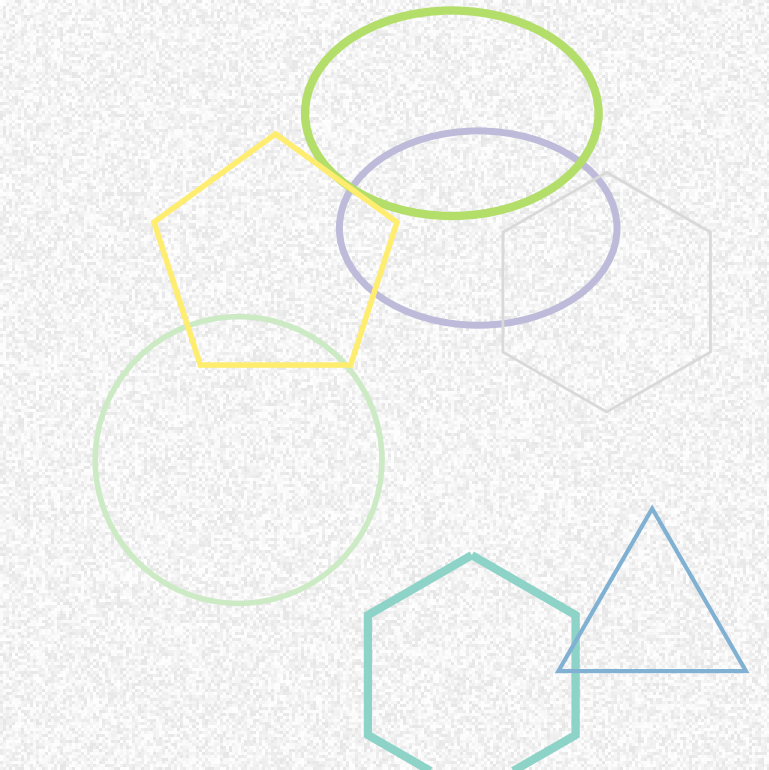[{"shape": "hexagon", "thickness": 3, "radius": 0.78, "center": [0.613, 0.123]}, {"shape": "oval", "thickness": 2.5, "radius": 0.9, "center": [0.621, 0.704]}, {"shape": "triangle", "thickness": 1.5, "radius": 0.7, "center": [0.847, 0.199]}, {"shape": "oval", "thickness": 3, "radius": 0.95, "center": [0.587, 0.853]}, {"shape": "hexagon", "thickness": 1, "radius": 0.78, "center": [0.788, 0.621]}, {"shape": "circle", "thickness": 2, "radius": 0.93, "center": [0.31, 0.403]}, {"shape": "pentagon", "thickness": 2, "radius": 0.83, "center": [0.358, 0.66]}]